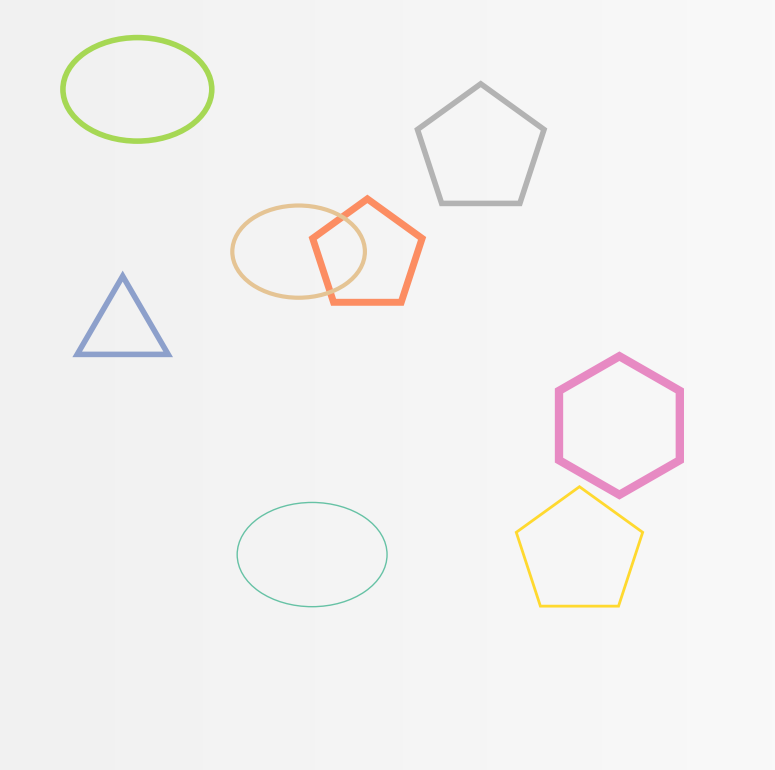[{"shape": "oval", "thickness": 0.5, "radius": 0.48, "center": [0.403, 0.28]}, {"shape": "pentagon", "thickness": 2.5, "radius": 0.37, "center": [0.474, 0.667]}, {"shape": "triangle", "thickness": 2, "radius": 0.34, "center": [0.158, 0.574]}, {"shape": "hexagon", "thickness": 3, "radius": 0.45, "center": [0.799, 0.447]}, {"shape": "oval", "thickness": 2, "radius": 0.48, "center": [0.177, 0.884]}, {"shape": "pentagon", "thickness": 1, "radius": 0.43, "center": [0.748, 0.282]}, {"shape": "oval", "thickness": 1.5, "radius": 0.43, "center": [0.385, 0.673]}, {"shape": "pentagon", "thickness": 2, "radius": 0.43, "center": [0.62, 0.805]}]